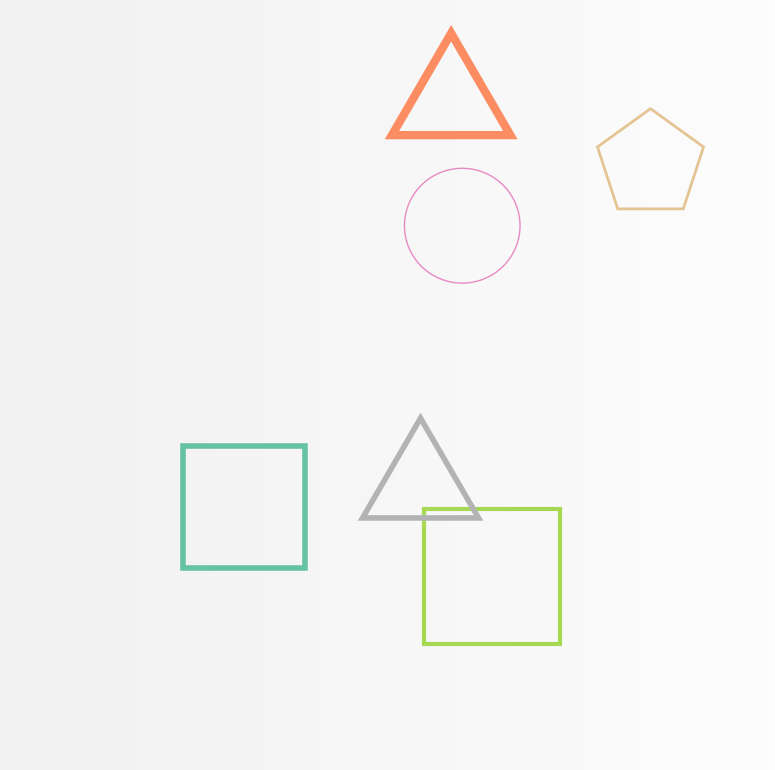[{"shape": "square", "thickness": 2, "radius": 0.39, "center": [0.315, 0.342]}, {"shape": "triangle", "thickness": 3, "radius": 0.44, "center": [0.582, 0.869]}, {"shape": "circle", "thickness": 0.5, "radius": 0.37, "center": [0.596, 0.707]}, {"shape": "square", "thickness": 1.5, "radius": 0.44, "center": [0.635, 0.251]}, {"shape": "pentagon", "thickness": 1, "radius": 0.36, "center": [0.839, 0.787]}, {"shape": "triangle", "thickness": 2, "radius": 0.43, "center": [0.543, 0.371]}]